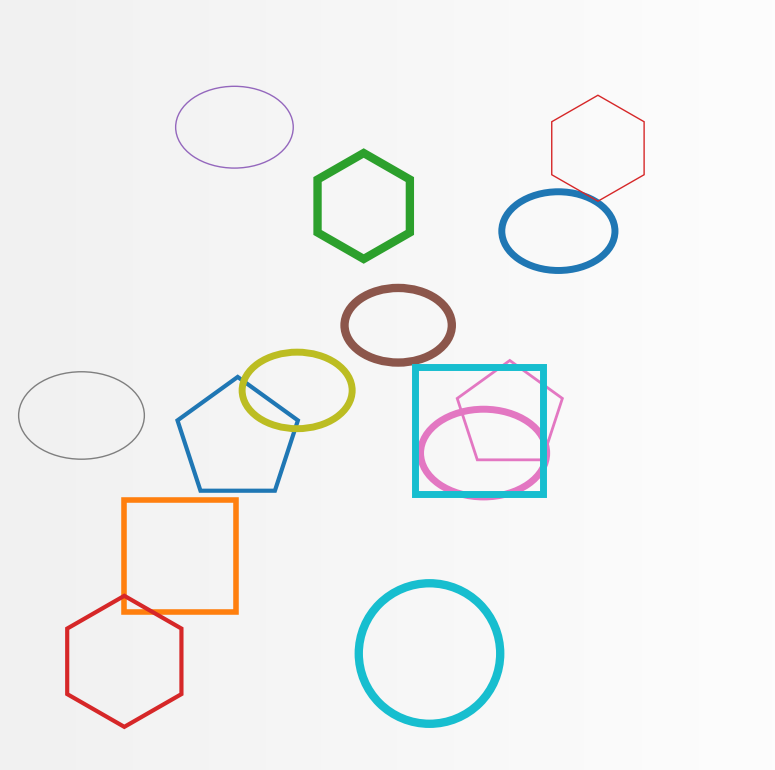[{"shape": "oval", "thickness": 2.5, "radius": 0.37, "center": [0.72, 0.7]}, {"shape": "pentagon", "thickness": 1.5, "radius": 0.41, "center": [0.307, 0.429]}, {"shape": "square", "thickness": 2, "radius": 0.36, "center": [0.232, 0.278]}, {"shape": "hexagon", "thickness": 3, "radius": 0.34, "center": [0.469, 0.732]}, {"shape": "hexagon", "thickness": 1.5, "radius": 0.43, "center": [0.16, 0.141]}, {"shape": "hexagon", "thickness": 0.5, "radius": 0.34, "center": [0.772, 0.807]}, {"shape": "oval", "thickness": 0.5, "radius": 0.38, "center": [0.303, 0.835]}, {"shape": "oval", "thickness": 3, "radius": 0.35, "center": [0.514, 0.578]}, {"shape": "oval", "thickness": 2.5, "radius": 0.41, "center": [0.624, 0.412]}, {"shape": "pentagon", "thickness": 1, "radius": 0.36, "center": [0.658, 0.461]}, {"shape": "oval", "thickness": 0.5, "radius": 0.41, "center": [0.105, 0.46]}, {"shape": "oval", "thickness": 2.5, "radius": 0.35, "center": [0.383, 0.493]}, {"shape": "square", "thickness": 2.5, "radius": 0.41, "center": [0.618, 0.441]}, {"shape": "circle", "thickness": 3, "radius": 0.46, "center": [0.554, 0.151]}]